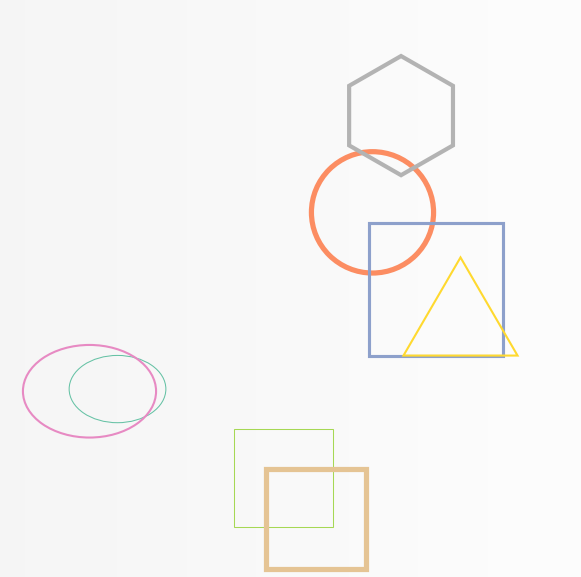[{"shape": "oval", "thickness": 0.5, "radius": 0.42, "center": [0.202, 0.325]}, {"shape": "circle", "thickness": 2.5, "radius": 0.53, "center": [0.641, 0.631]}, {"shape": "square", "thickness": 1.5, "radius": 0.58, "center": [0.75, 0.498]}, {"shape": "oval", "thickness": 1, "radius": 0.57, "center": [0.154, 0.322]}, {"shape": "square", "thickness": 0.5, "radius": 0.42, "center": [0.488, 0.172]}, {"shape": "triangle", "thickness": 1, "radius": 0.57, "center": [0.792, 0.44]}, {"shape": "square", "thickness": 2.5, "radius": 0.43, "center": [0.544, 0.1]}, {"shape": "hexagon", "thickness": 2, "radius": 0.52, "center": [0.69, 0.799]}]